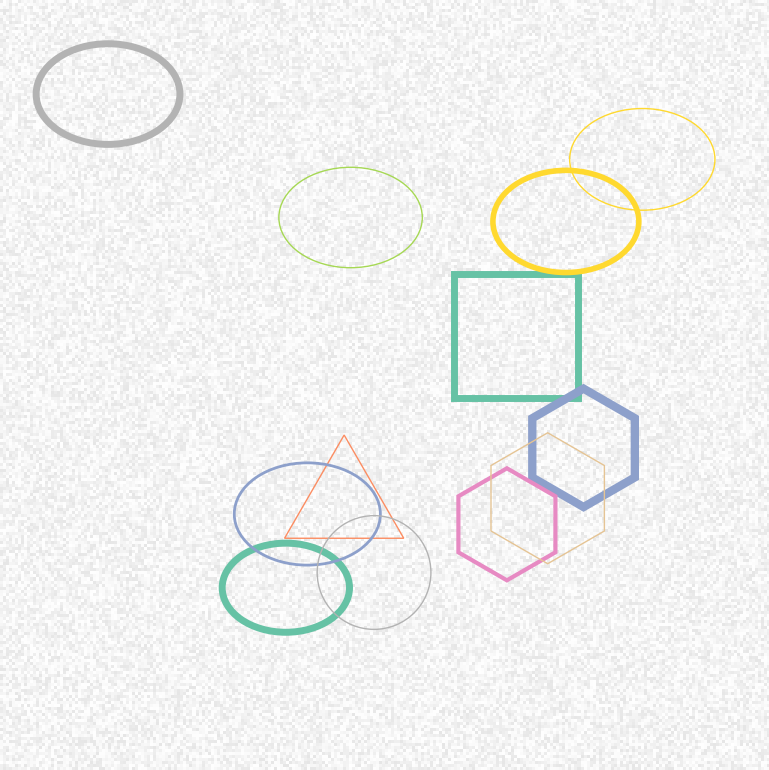[{"shape": "square", "thickness": 2.5, "radius": 0.4, "center": [0.67, 0.564]}, {"shape": "oval", "thickness": 2.5, "radius": 0.41, "center": [0.371, 0.237]}, {"shape": "triangle", "thickness": 0.5, "radius": 0.45, "center": [0.447, 0.346]}, {"shape": "hexagon", "thickness": 3, "radius": 0.38, "center": [0.758, 0.418]}, {"shape": "oval", "thickness": 1, "radius": 0.47, "center": [0.399, 0.332]}, {"shape": "hexagon", "thickness": 1.5, "radius": 0.36, "center": [0.658, 0.319]}, {"shape": "oval", "thickness": 0.5, "radius": 0.47, "center": [0.455, 0.718]}, {"shape": "oval", "thickness": 0.5, "radius": 0.47, "center": [0.834, 0.793]}, {"shape": "oval", "thickness": 2, "radius": 0.47, "center": [0.735, 0.712]}, {"shape": "hexagon", "thickness": 0.5, "radius": 0.43, "center": [0.711, 0.353]}, {"shape": "circle", "thickness": 0.5, "radius": 0.37, "center": [0.486, 0.256]}, {"shape": "oval", "thickness": 2.5, "radius": 0.47, "center": [0.14, 0.878]}]